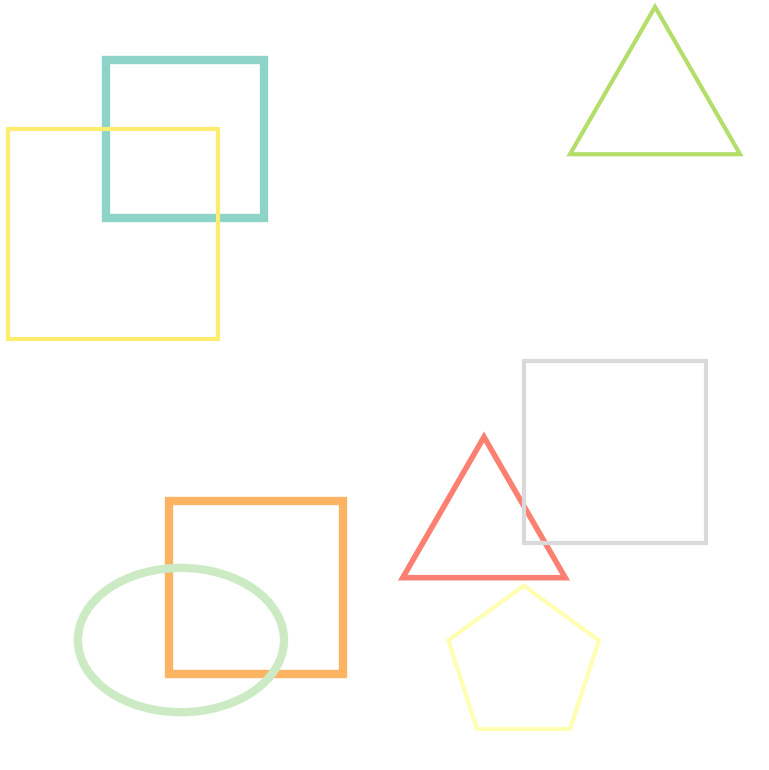[{"shape": "square", "thickness": 3, "radius": 0.51, "center": [0.241, 0.819]}, {"shape": "pentagon", "thickness": 1.5, "radius": 0.51, "center": [0.68, 0.136]}, {"shape": "triangle", "thickness": 2, "radius": 0.61, "center": [0.629, 0.311]}, {"shape": "square", "thickness": 3, "radius": 0.56, "center": [0.333, 0.237]}, {"shape": "triangle", "thickness": 1.5, "radius": 0.64, "center": [0.851, 0.863]}, {"shape": "square", "thickness": 1.5, "radius": 0.59, "center": [0.798, 0.414]}, {"shape": "oval", "thickness": 3, "radius": 0.67, "center": [0.235, 0.169]}, {"shape": "square", "thickness": 1.5, "radius": 0.68, "center": [0.147, 0.696]}]